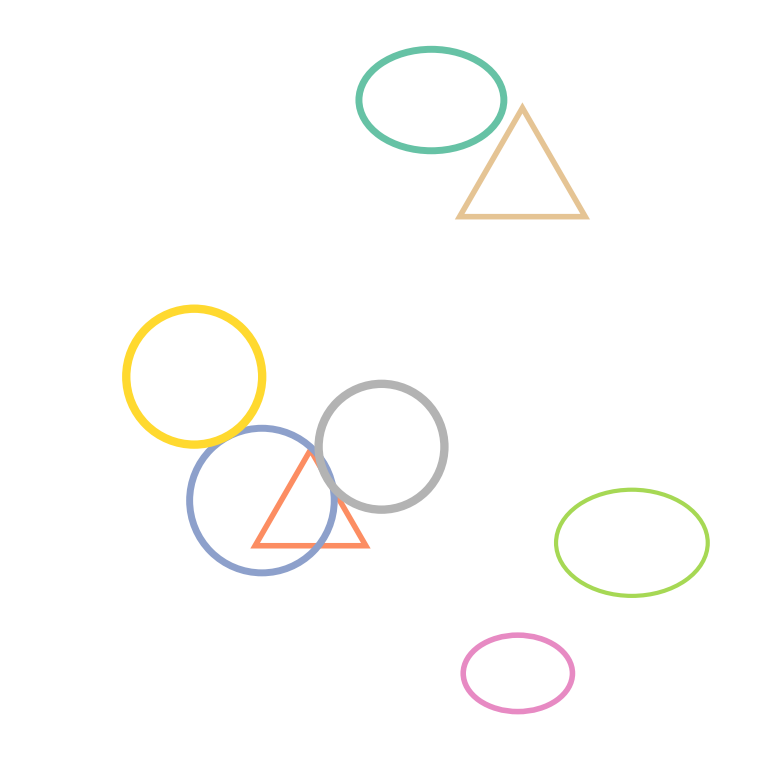[{"shape": "oval", "thickness": 2.5, "radius": 0.47, "center": [0.56, 0.87]}, {"shape": "triangle", "thickness": 2, "radius": 0.41, "center": [0.403, 0.333]}, {"shape": "circle", "thickness": 2.5, "radius": 0.47, "center": [0.34, 0.35]}, {"shape": "oval", "thickness": 2, "radius": 0.35, "center": [0.673, 0.125]}, {"shape": "oval", "thickness": 1.5, "radius": 0.49, "center": [0.821, 0.295]}, {"shape": "circle", "thickness": 3, "radius": 0.44, "center": [0.252, 0.511]}, {"shape": "triangle", "thickness": 2, "radius": 0.47, "center": [0.678, 0.766]}, {"shape": "circle", "thickness": 3, "radius": 0.41, "center": [0.495, 0.42]}]